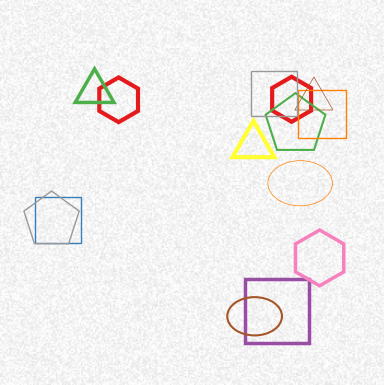[{"shape": "hexagon", "thickness": 3, "radius": 0.29, "center": [0.308, 0.741]}, {"shape": "hexagon", "thickness": 3, "radius": 0.29, "center": [0.757, 0.742]}, {"shape": "square", "thickness": 1, "radius": 0.3, "center": [0.151, 0.429]}, {"shape": "triangle", "thickness": 2.5, "radius": 0.29, "center": [0.246, 0.763]}, {"shape": "pentagon", "thickness": 1.5, "radius": 0.41, "center": [0.768, 0.677]}, {"shape": "square", "thickness": 2.5, "radius": 0.42, "center": [0.719, 0.191]}, {"shape": "oval", "thickness": 0.5, "radius": 0.42, "center": [0.78, 0.524]}, {"shape": "square", "thickness": 1, "radius": 0.31, "center": [0.837, 0.704]}, {"shape": "triangle", "thickness": 3, "radius": 0.31, "center": [0.658, 0.623]}, {"shape": "triangle", "thickness": 0.5, "radius": 0.29, "center": [0.815, 0.743]}, {"shape": "oval", "thickness": 1.5, "radius": 0.36, "center": [0.661, 0.179]}, {"shape": "hexagon", "thickness": 2.5, "radius": 0.36, "center": [0.83, 0.33]}, {"shape": "pentagon", "thickness": 1, "radius": 0.38, "center": [0.134, 0.428]}, {"shape": "square", "thickness": 1, "radius": 0.3, "center": [0.712, 0.757]}]